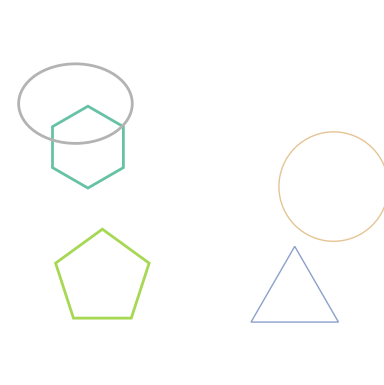[{"shape": "hexagon", "thickness": 2, "radius": 0.53, "center": [0.228, 0.618]}, {"shape": "triangle", "thickness": 1, "radius": 0.66, "center": [0.766, 0.229]}, {"shape": "pentagon", "thickness": 2, "radius": 0.64, "center": [0.266, 0.277]}, {"shape": "circle", "thickness": 1, "radius": 0.71, "center": [0.867, 0.515]}, {"shape": "oval", "thickness": 2, "radius": 0.74, "center": [0.196, 0.731]}]